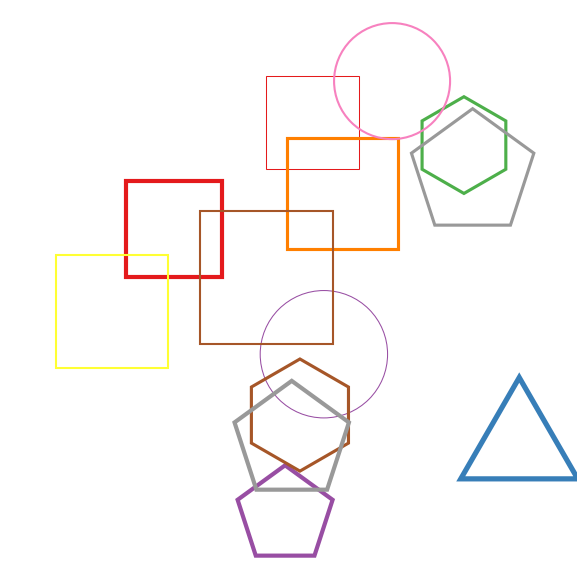[{"shape": "square", "thickness": 0.5, "radius": 0.4, "center": [0.541, 0.787]}, {"shape": "square", "thickness": 2, "radius": 0.42, "center": [0.302, 0.603]}, {"shape": "triangle", "thickness": 2.5, "radius": 0.58, "center": [0.899, 0.228]}, {"shape": "hexagon", "thickness": 1.5, "radius": 0.42, "center": [0.803, 0.748]}, {"shape": "pentagon", "thickness": 2, "radius": 0.43, "center": [0.494, 0.107]}, {"shape": "circle", "thickness": 0.5, "radius": 0.55, "center": [0.561, 0.386]}, {"shape": "square", "thickness": 1.5, "radius": 0.48, "center": [0.593, 0.664]}, {"shape": "square", "thickness": 1, "radius": 0.49, "center": [0.194, 0.46]}, {"shape": "hexagon", "thickness": 1.5, "radius": 0.49, "center": [0.519, 0.28]}, {"shape": "square", "thickness": 1, "radius": 0.58, "center": [0.462, 0.519]}, {"shape": "circle", "thickness": 1, "radius": 0.5, "center": [0.679, 0.859]}, {"shape": "pentagon", "thickness": 2, "radius": 0.52, "center": [0.505, 0.235]}, {"shape": "pentagon", "thickness": 1.5, "radius": 0.56, "center": [0.818, 0.699]}]